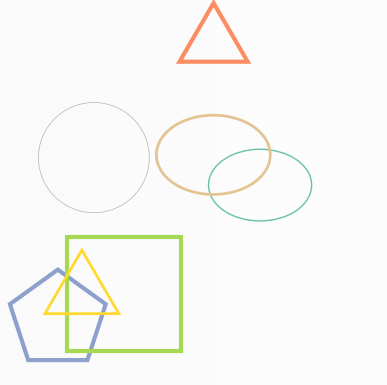[{"shape": "oval", "thickness": 1, "radius": 0.67, "center": [0.671, 0.519]}, {"shape": "triangle", "thickness": 3, "radius": 0.51, "center": [0.551, 0.891]}, {"shape": "pentagon", "thickness": 3, "radius": 0.65, "center": [0.149, 0.17]}, {"shape": "square", "thickness": 3, "radius": 0.74, "center": [0.32, 0.237]}, {"shape": "triangle", "thickness": 2, "radius": 0.55, "center": [0.211, 0.24]}, {"shape": "oval", "thickness": 2, "radius": 0.73, "center": [0.551, 0.598]}, {"shape": "circle", "thickness": 0.5, "radius": 0.72, "center": [0.242, 0.591]}]